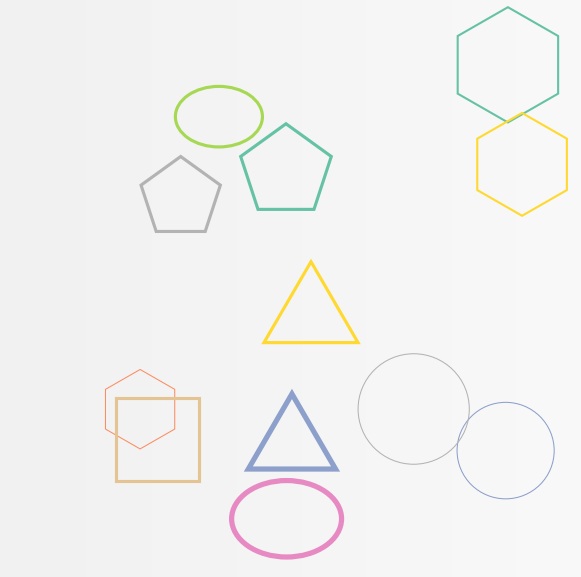[{"shape": "pentagon", "thickness": 1.5, "radius": 0.41, "center": [0.492, 0.703]}, {"shape": "hexagon", "thickness": 1, "radius": 0.5, "center": [0.874, 0.887]}, {"shape": "hexagon", "thickness": 0.5, "radius": 0.34, "center": [0.241, 0.291]}, {"shape": "triangle", "thickness": 2.5, "radius": 0.43, "center": [0.502, 0.23]}, {"shape": "circle", "thickness": 0.5, "radius": 0.42, "center": [0.87, 0.219]}, {"shape": "oval", "thickness": 2.5, "radius": 0.47, "center": [0.493, 0.101]}, {"shape": "oval", "thickness": 1.5, "radius": 0.37, "center": [0.377, 0.797]}, {"shape": "triangle", "thickness": 1.5, "radius": 0.47, "center": [0.535, 0.453]}, {"shape": "hexagon", "thickness": 1, "radius": 0.45, "center": [0.898, 0.714]}, {"shape": "square", "thickness": 1.5, "radius": 0.36, "center": [0.272, 0.238]}, {"shape": "circle", "thickness": 0.5, "radius": 0.48, "center": [0.712, 0.291]}, {"shape": "pentagon", "thickness": 1.5, "radius": 0.36, "center": [0.311, 0.656]}]